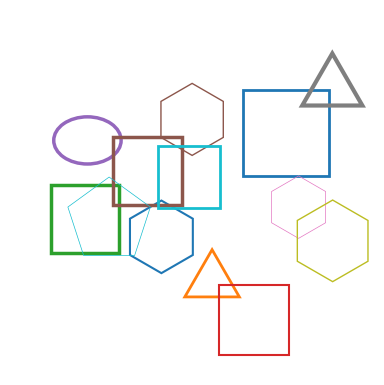[{"shape": "square", "thickness": 2, "radius": 0.56, "center": [0.744, 0.654]}, {"shape": "hexagon", "thickness": 1.5, "radius": 0.47, "center": [0.419, 0.385]}, {"shape": "triangle", "thickness": 2, "radius": 0.41, "center": [0.551, 0.27]}, {"shape": "square", "thickness": 2.5, "radius": 0.45, "center": [0.221, 0.431]}, {"shape": "square", "thickness": 1.5, "radius": 0.45, "center": [0.659, 0.169]}, {"shape": "oval", "thickness": 2.5, "radius": 0.44, "center": [0.227, 0.635]}, {"shape": "hexagon", "thickness": 1, "radius": 0.47, "center": [0.499, 0.69]}, {"shape": "square", "thickness": 2.5, "radius": 0.45, "center": [0.383, 0.556]}, {"shape": "hexagon", "thickness": 0.5, "radius": 0.41, "center": [0.776, 0.462]}, {"shape": "triangle", "thickness": 3, "radius": 0.45, "center": [0.863, 0.771]}, {"shape": "hexagon", "thickness": 1, "radius": 0.53, "center": [0.864, 0.374]}, {"shape": "pentagon", "thickness": 0.5, "radius": 0.56, "center": [0.283, 0.427]}, {"shape": "square", "thickness": 2, "radius": 0.4, "center": [0.491, 0.54]}]